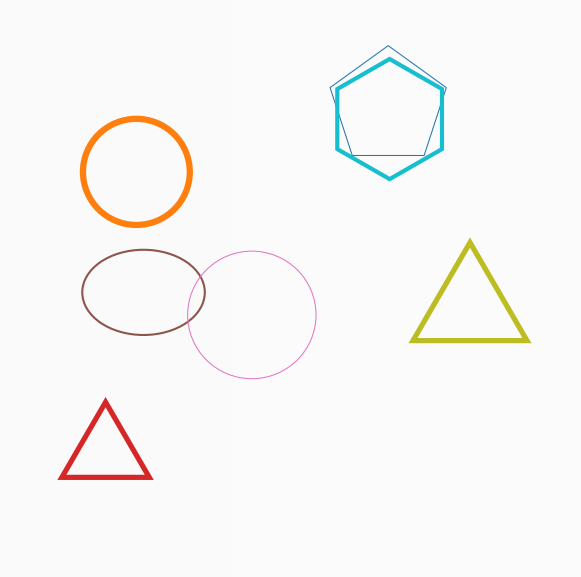[{"shape": "pentagon", "thickness": 0.5, "radius": 0.53, "center": [0.668, 0.815]}, {"shape": "circle", "thickness": 3, "radius": 0.46, "center": [0.235, 0.701]}, {"shape": "triangle", "thickness": 2.5, "radius": 0.43, "center": [0.182, 0.216]}, {"shape": "oval", "thickness": 1, "radius": 0.53, "center": [0.247, 0.493]}, {"shape": "circle", "thickness": 0.5, "radius": 0.55, "center": [0.433, 0.454]}, {"shape": "triangle", "thickness": 2.5, "radius": 0.57, "center": [0.809, 0.466]}, {"shape": "hexagon", "thickness": 2, "radius": 0.52, "center": [0.67, 0.793]}]